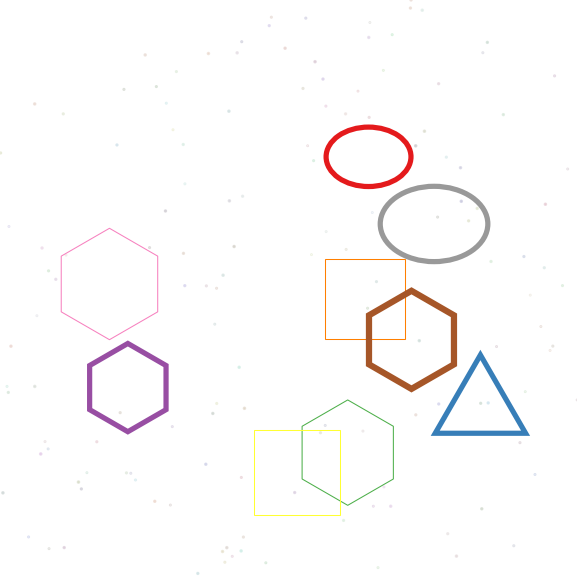[{"shape": "oval", "thickness": 2.5, "radius": 0.37, "center": [0.638, 0.728]}, {"shape": "triangle", "thickness": 2.5, "radius": 0.45, "center": [0.832, 0.294]}, {"shape": "hexagon", "thickness": 0.5, "radius": 0.46, "center": [0.602, 0.215]}, {"shape": "hexagon", "thickness": 2.5, "radius": 0.38, "center": [0.221, 0.328]}, {"shape": "square", "thickness": 0.5, "radius": 0.34, "center": [0.632, 0.481]}, {"shape": "square", "thickness": 0.5, "radius": 0.37, "center": [0.514, 0.181]}, {"shape": "hexagon", "thickness": 3, "radius": 0.42, "center": [0.713, 0.411]}, {"shape": "hexagon", "thickness": 0.5, "radius": 0.48, "center": [0.19, 0.507]}, {"shape": "oval", "thickness": 2.5, "radius": 0.47, "center": [0.752, 0.611]}]